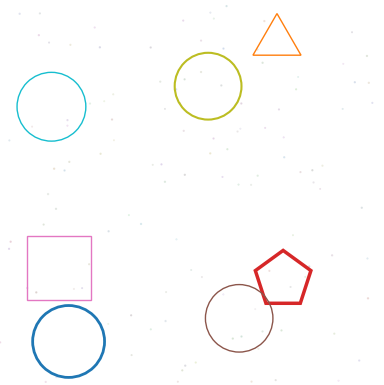[{"shape": "circle", "thickness": 2, "radius": 0.47, "center": [0.178, 0.113]}, {"shape": "triangle", "thickness": 1, "radius": 0.36, "center": [0.719, 0.893]}, {"shape": "pentagon", "thickness": 2.5, "radius": 0.38, "center": [0.735, 0.274]}, {"shape": "circle", "thickness": 1, "radius": 0.44, "center": [0.621, 0.173]}, {"shape": "square", "thickness": 1, "radius": 0.42, "center": [0.153, 0.303]}, {"shape": "circle", "thickness": 1.5, "radius": 0.43, "center": [0.541, 0.776]}, {"shape": "circle", "thickness": 1, "radius": 0.45, "center": [0.134, 0.723]}]